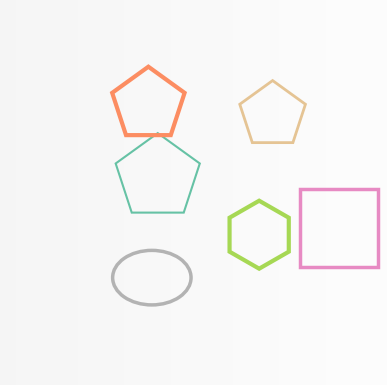[{"shape": "pentagon", "thickness": 1.5, "radius": 0.57, "center": [0.407, 0.54]}, {"shape": "pentagon", "thickness": 3, "radius": 0.49, "center": [0.383, 0.729]}, {"shape": "square", "thickness": 2.5, "radius": 0.51, "center": [0.875, 0.408]}, {"shape": "hexagon", "thickness": 3, "radius": 0.44, "center": [0.669, 0.39]}, {"shape": "pentagon", "thickness": 2, "radius": 0.45, "center": [0.704, 0.702]}, {"shape": "oval", "thickness": 2.5, "radius": 0.51, "center": [0.392, 0.279]}]